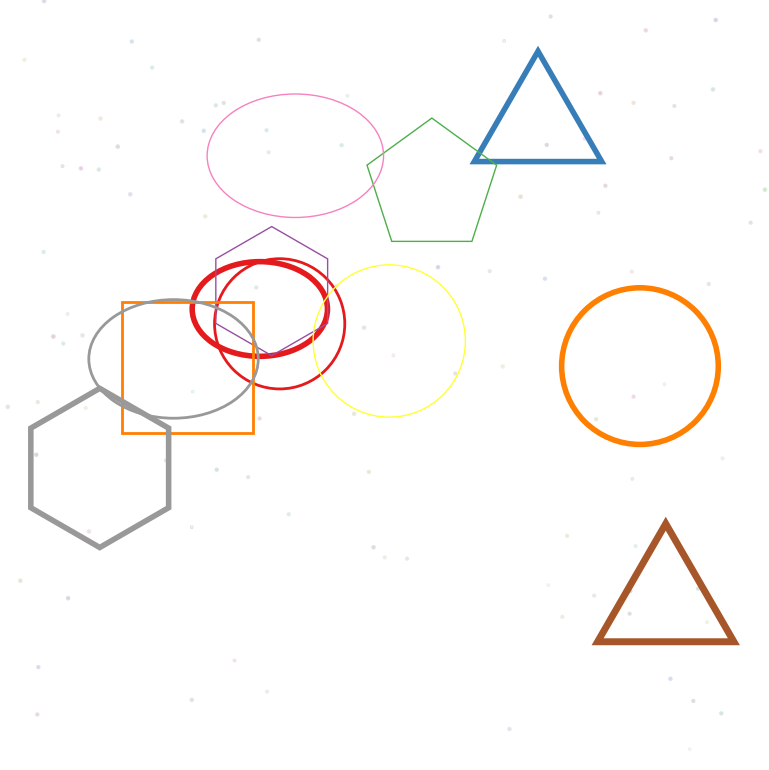[{"shape": "circle", "thickness": 1, "radius": 0.42, "center": [0.363, 0.579]}, {"shape": "oval", "thickness": 2, "radius": 0.44, "center": [0.337, 0.599]}, {"shape": "triangle", "thickness": 2, "radius": 0.48, "center": [0.699, 0.838]}, {"shape": "pentagon", "thickness": 0.5, "radius": 0.44, "center": [0.561, 0.758]}, {"shape": "hexagon", "thickness": 0.5, "radius": 0.42, "center": [0.353, 0.622]}, {"shape": "circle", "thickness": 2, "radius": 0.51, "center": [0.831, 0.525]}, {"shape": "square", "thickness": 1, "radius": 0.43, "center": [0.244, 0.523]}, {"shape": "circle", "thickness": 0.5, "radius": 0.49, "center": [0.506, 0.557]}, {"shape": "triangle", "thickness": 2.5, "radius": 0.51, "center": [0.865, 0.218]}, {"shape": "oval", "thickness": 0.5, "radius": 0.57, "center": [0.384, 0.798]}, {"shape": "oval", "thickness": 1, "radius": 0.55, "center": [0.225, 0.534]}, {"shape": "hexagon", "thickness": 2, "radius": 0.52, "center": [0.13, 0.392]}]